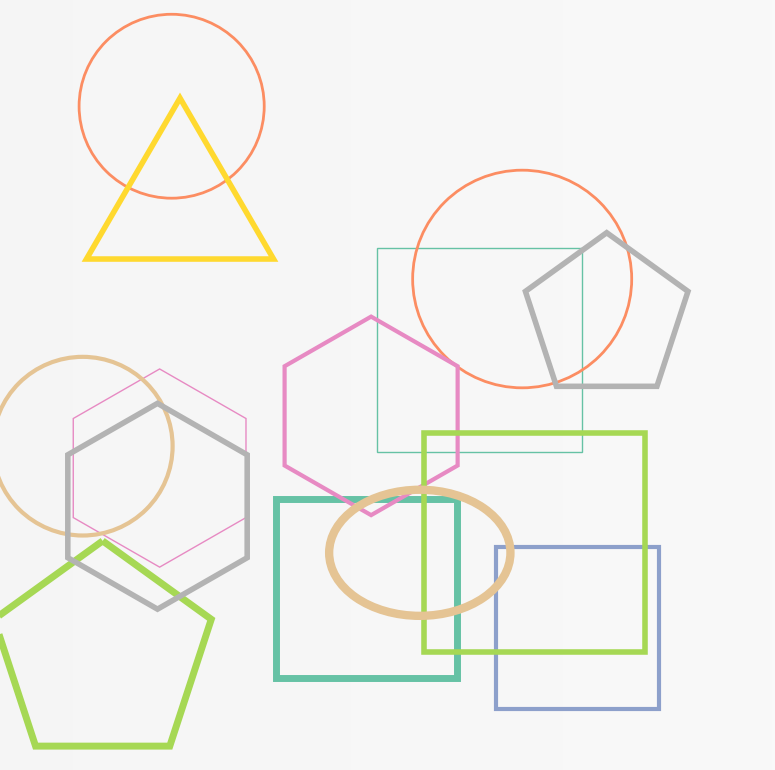[{"shape": "square", "thickness": 0.5, "radius": 0.66, "center": [0.619, 0.546]}, {"shape": "square", "thickness": 2.5, "radius": 0.58, "center": [0.473, 0.236]}, {"shape": "circle", "thickness": 1, "radius": 0.6, "center": [0.221, 0.862]}, {"shape": "circle", "thickness": 1, "radius": 0.71, "center": [0.674, 0.638]}, {"shape": "square", "thickness": 1.5, "radius": 0.53, "center": [0.746, 0.184]}, {"shape": "hexagon", "thickness": 0.5, "radius": 0.64, "center": [0.206, 0.392]}, {"shape": "hexagon", "thickness": 1.5, "radius": 0.64, "center": [0.479, 0.46]}, {"shape": "pentagon", "thickness": 2.5, "radius": 0.74, "center": [0.132, 0.15]}, {"shape": "square", "thickness": 2, "radius": 0.71, "center": [0.69, 0.295]}, {"shape": "triangle", "thickness": 2, "radius": 0.7, "center": [0.232, 0.733]}, {"shape": "circle", "thickness": 1.5, "radius": 0.58, "center": [0.107, 0.421]}, {"shape": "oval", "thickness": 3, "radius": 0.58, "center": [0.542, 0.282]}, {"shape": "pentagon", "thickness": 2, "radius": 0.55, "center": [0.783, 0.588]}, {"shape": "hexagon", "thickness": 2, "radius": 0.67, "center": [0.203, 0.343]}]